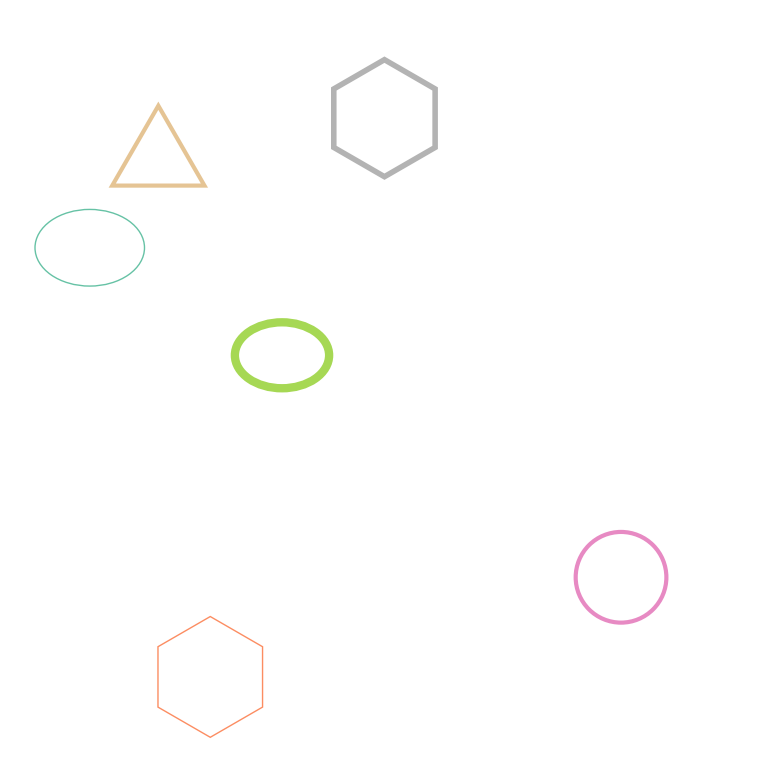[{"shape": "oval", "thickness": 0.5, "radius": 0.36, "center": [0.117, 0.678]}, {"shape": "hexagon", "thickness": 0.5, "radius": 0.39, "center": [0.273, 0.121]}, {"shape": "circle", "thickness": 1.5, "radius": 0.29, "center": [0.807, 0.25]}, {"shape": "oval", "thickness": 3, "radius": 0.31, "center": [0.366, 0.539]}, {"shape": "triangle", "thickness": 1.5, "radius": 0.35, "center": [0.206, 0.794]}, {"shape": "hexagon", "thickness": 2, "radius": 0.38, "center": [0.499, 0.847]}]